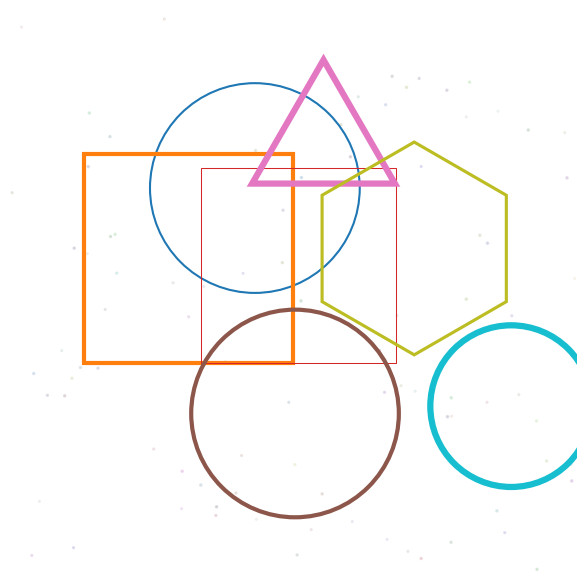[{"shape": "circle", "thickness": 1, "radius": 0.91, "center": [0.441, 0.674]}, {"shape": "square", "thickness": 2, "radius": 0.91, "center": [0.326, 0.551]}, {"shape": "square", "thickness": 0.5, "radius": 0.84, "center": [0.517, 0.539]}, {"shape": "circle", "thickness": 2, "radius": 0.9, "center": [0.511, 0.283]}, {"shape": "triangle", "thickness": 3, "radius": 0.71, "center": [0.56, 0.753]}, {"shape": "hexagon", "thickness": 1.5, "radius": 0.92, "center": [0.717, 0.569]}, {"shape": "circle", "thickness": 3, "radius": 0.7, "center": [0.885, 0.296]}]